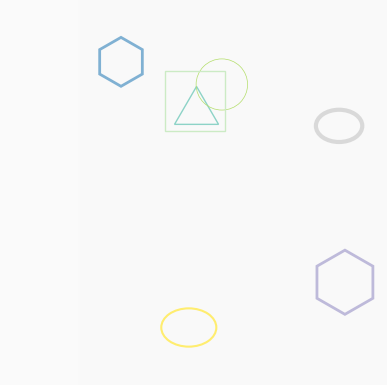[{"shape": "triangle", "thickness": 1, "radius": 0.33, "center": [0.507, 0.71]}, {"shape": "hexagon", "thickness": 2, "radius": 0.42, "center": [0.89, 0.267]}, {"shape": "hexagon", "thickness": 2, "radius": 0.32, "center": [0.312, 0.839]}, {"shape": "circle", "thickness": 0.5, "radius": 0.33, "center": [0.573, 0.781]}, {"shape": "oval", "thickness": 3, "radius": 0.3, "center": [0.875, 0.673]}, {"shape": "square", "thickness": 1, "radius": 0.39, "center": [0.503, 0.738]}, {"shape": "oval", "thickness": 1.5, "radius": 0.36, "center": [0.487, 0.149]}]